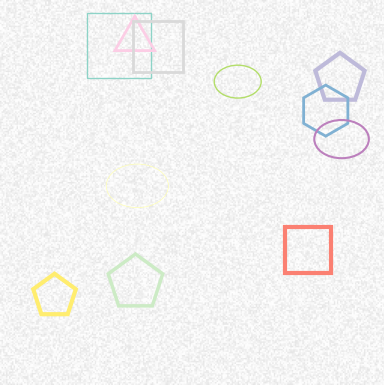[{"shape": "square", "thickness": 1, "radius": 0.42, "center": [0.309, 0.882]}, {"shape": "oval", "thickness": 0.5, "radius": 0.4, "center": [0.357, 0.517]}, {"shape": "pentagon", "thickness": 3, "radius": 0.34, "center": [0.883, 0.796]}, {"shape": "square", "thickness": 3, "radius": 0.3, "center": [0.801, 0.35]}, {"shape": "hexagon", "thickness": 2, "radius": 0.33, "center": [0.846, 0.713]}, {"shape": "oval", "thickness": 1, "radius": 0.31, "center": [0.617, 0.788]}, {"shape": "triangle", "thickness": 2, "radius": 0.3, "center": [0.35, 0.898]}, {"shape": "square", "thickness": 2, "radius": 0.33, "center": [0.411, 0.879]}, {"shape": "oval", "thickness": 1.5, "radius": 0.35, "center": [0.887, 0.639]}, {"shape": "pentagon", "thickness": 2.5, "radius": 0.37, "center": [0.352, 0.266]}, {"shape": "pentagon", "thickness": 3, "radius": 0.29, "center": [0.142, 0.231]}]